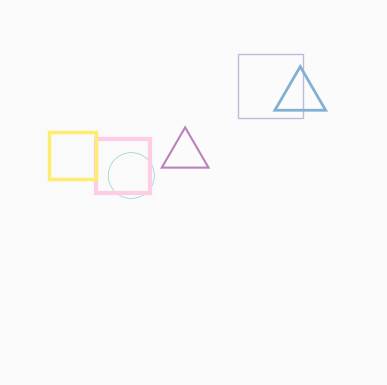[{"shape": "circle", "thickness": 0.5, "radius": 0.3, "center": [0.339, 0.544]}, {"shape": "square", "thickness": 1, "radius": 0.42, "center": [0.699, 0.776]}, {"shape": "triangle", "thickness": 2, "radius": 0.38, "center": [0.775, 0.751]}, {"shape": "square", "thickness": 3, "radius": 0.35, "center": [0.318, 0.568]}, {"shape": "triangle", "thickness": 1.5, "radius": 0.35, "center": [0.478, 0.599]}, {"shape": "square", "thickness": 2.5, "radius": 0.31, "center": [0.187, 0.595]}]